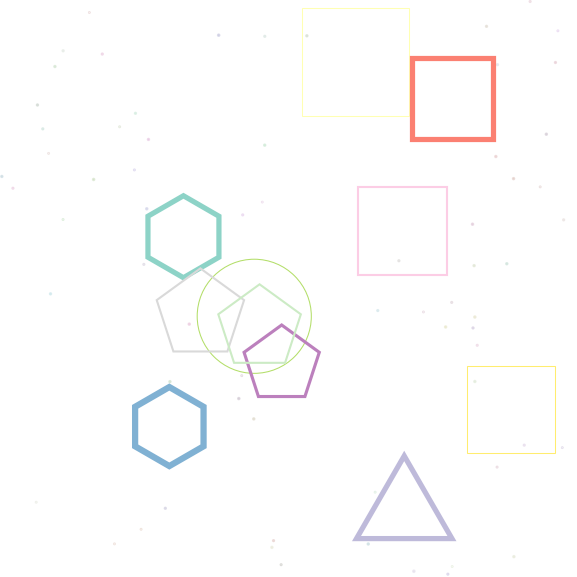[{"shape": "hexagon", "thickness": 2.5, "radius": 0.35, "center": [0.318, 0.589]}, {"shape": "square", "thickness": 0.5, "radius": 0.47, "center": [0.615, 0.892]}, {"shape": "triangle", "thickness": 2.5, "radius": 0.48, "center": [0.7, 0.114]}, {"shape": "square", "thickness": 2.5, "radius": 0.35, "center": [0.783, 0.828]}, {"shape": "hexagon", "thickness": 3, "radius": 0.34, "center": [0.293, 0.261]}, {"shape": "circle", "thickness": 0.5, "radius": 0.49, "center": [0.44, 0.451]}, {"shape": "square", "thickness": 1, "radius": 0.38, "center": [0.697, 0.599]}, {"shape": "pentagon", "thickness": 1, "radius": 0.4, "center": [0.347, 0.455]}, {"shape": "pentagon", "thickness": 1.5, "radius": 0.34, "center": [0.488, 0.368]}, {"shape": "pentagon", "thickness": 1, "radius": 0.38, "center": [0.449, 0.432]}, {"shape": "square", "thickness": 0.5, "radius": 0.38, "center": [0.885, 0.29]}]